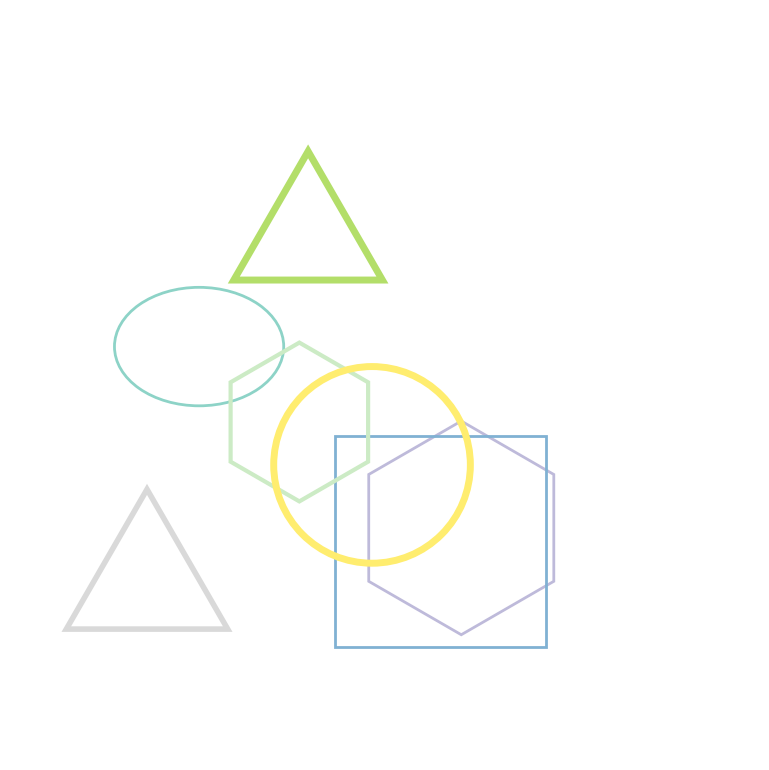[{"shape": "oval", "thickness": 1, "radius": 0.55, "center": [0.259, 0.55]}, {"shape": "hexagon", "thickness": 1, "radius": 0.69, "center": [0.599, 0.314]}, {"shape": "square", "thickness": 1, "radius": 0.69, "center": [0.572, 0.297]}, {"shape": "triangle", "thickness": 2.5, "radius": 0.56, "center": [0.4, 0.692]}, {"shape": "triangle", "thickness": 2, "radius": 0.6, "center": [0.191, 0.243]}, {"shape": "hexagon", "thickness": 1.5, "radius": 0.52, "center": [0.389, 0.452]}, {"shape": "circle", "thickness": 2.5, "radius": 0.64, "center": [0.483, 0.396]}]